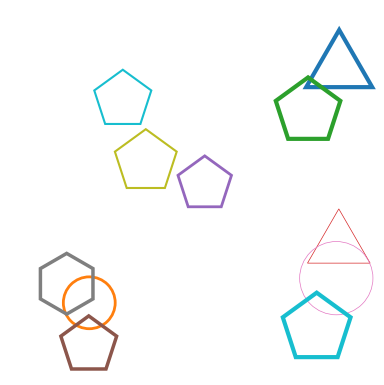[{"shape": "triangle", "thickness": 3, "radius": 0.5, "center": [0.881, 0.823]}, {"shape": "circle", "thickness": 2, "radius": 0.34, "center": [0.232, 0.214]}, {"shape": "pentagon", "thickness": 3, "radius": 0.44, "center": [0.8, 0.711]}, {"shape": "triangle", "thickness": 0.5, "radius": 0.47, "center": [0.88, 0.364]}, {"shape": "pentagon", "thickness": 2, "radius": 0.37, "center": [0.532, 0.522]}, {"shape": "pentagon", "thickness": 2.5, "radius": 0.38, "center": [0.231, 0.103]}, {"shape": "circle", "thickness": 0.5, "radius": 0.48, "center": [0.873, 0.277]}, {"shape": "hexagon", "thickness": 2.5, "radius": 0.39, "center": [0.173, 0.263]}, {"shape": "pentagon", "thickness": 1.5, "radius": 0.42, "center": [0.379, 0.58]}, {"shape": "pentagon", "thickness": 1.5, "radius": 0.39, "center": [0.319, 0.741]}, {"shape": "pentagon", "thickness": 3, "radius": 0.46, "center": [0.823, 0.147]}]